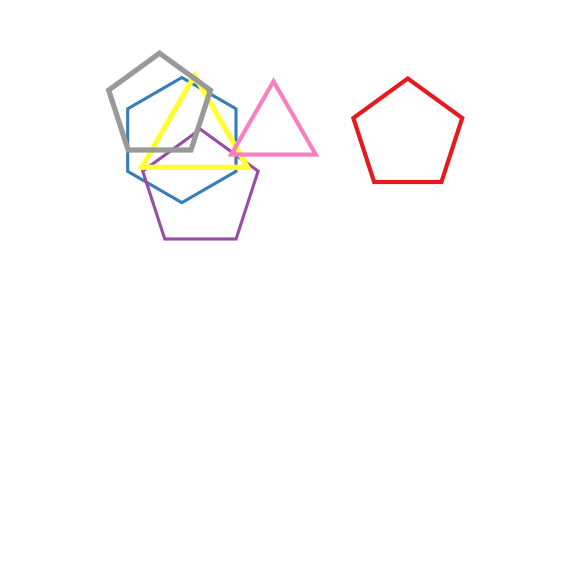[{"shape": "pentagon", "thickness": 2, "radius": 0.5, "center": [0.706, 0.764]}, {"shape": "hexagon", "thickness": 1.5, "radius": 0.54, "center": [0.315, 0.757]}, {"shape": "pentagon", "thickness": 1.5, "radius": 0.53, "center": [0.347, 0.67]}, {"shape": "triangle", "thickness": 2.5, "radius": 0.53, "center": [0.337, 0.762]}, {"shape": "triangle", "thickness": 2, "radius": 0.42, "center": [0.474, 0.774]}, {"shape": "pentagon", "thickness": 2.5, "radius": 0.46, "center": [0.276, 0.814]}]